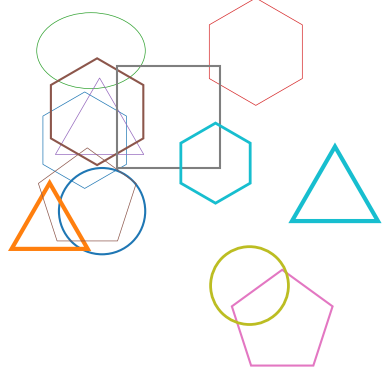[{"shape": "circle", "thickness": 1.5, "radius": 0.56, "center": [0.265, 0.452]}, {"shape": "hexagon", "thickness": 0.5, "radius": 0.63, "center": [0.22, 0.636]}, {"shape": "triangle", "thickness": 3, "radius": 0.57, "center": [0.129, 0.411]}, {"shape": "oval", "thickness": 0.5, "radius": 0.7, "center": [0.236, 0.868]}, {"shape": "hexagon", "thickness": 0.5, "radius": 0.7, "center": [0.664, 0.866]}, {"shape": "triangle", "thickness": 0.5, "radius": 0.66, "center": [0.259, 0.665]}, {"shape": "hexagon", "thickness": 1.5, "radius": 0.69, "center": [0.252, 0.71]}, {"shape": "pentagon", "thickness": 0.5, "radius": 0.67, "center": [0.227, 0.482]}, {"shape": "pentagon", "thickness": 1.5, "radius": 0.69, "center": [0.733, 0.162]}, {"shape": "square", "thickness": 1.5, "radius": 0.66, "center": [0.438, 0.695]}, {"shape": "circle", "thickness": 2, "radius": 0.51, "center": [0.648, 0.258]}, {"shape": "triangle", "thickness": 3, "radius": 0.64, "center": [0.87, 0.49]}, {"shape": "hexagon", "thickness": 2, "radius": 0.52, "center": [0.56, 0.576]}]